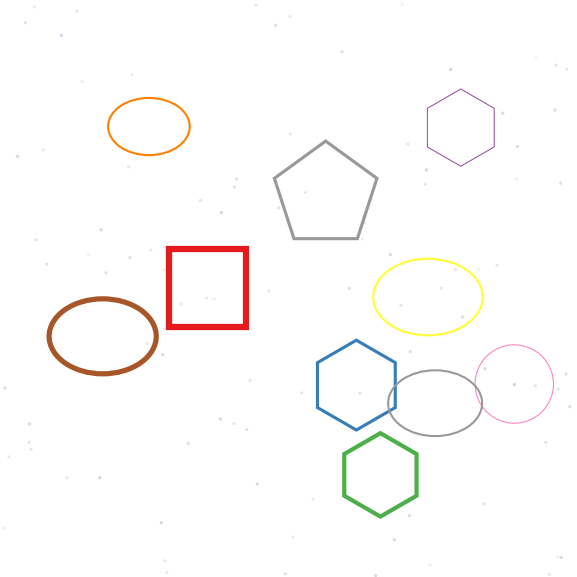[{"shape": "square", "thickness": 3, "radius": 0.34, "center": [0.359, 0.501]}, {"shape": "hexagon", "thickness": 1.5, "radius": 0.39, "center": [0.617, 0.332]}, {"shape": "hexagon", "thickness": 2, "radius": 0.36, "center": [0.659, 0.177]}, {"shape": "hexagon", "thickness": 0.5, "radius": 0.33, "center": [0.798, 0.778]}, {"shape": "oval", "thickness": 1, "radius": 0.35, "center": [0.258, 0.78]}, {"shape": "oval", "thickness": 1, "radius": 0.47, "center": [0.741, 0.485]}, {"shape": "oval", "thickness": 2.5, "radius": 0.46, "center": [0.178, 0.417]}, {"shape": "circle", "thickness": 0.5, "radius": 0.34, "center": [0.891, 0.334]}, {"shape": "pentagon", "thickness": 1.5, "radius": 0.47, "center": [0.564, 0.661]}, {"shape": "oval", "thickness": 1, "radius": 0.41, "center": [0.753, 0.301]}]